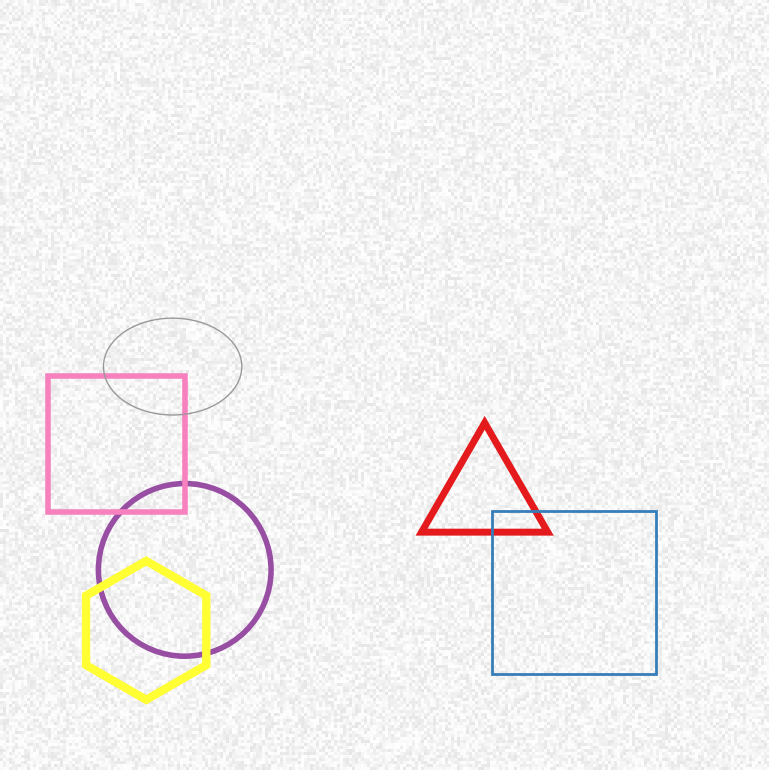[{"shape": "triangle", "thickness": 2.5, "radius": 0.47, "center": [0.629, 0.356]}, {"shape": "square", "thickness": 1, "radius": 0.53, "center": [0.746, 0.231]}, {"shape": "circle", "thickness": 2, "radius": 0.56, "center": [0.24, 0.26]}, {"shape": "hexagon", "thickness": 3, "radius": 0.45, "center": [0.19, 0.181]}, {"shape": "square", "thickness": 2, "radius": 0.44, "center": [0.151, 0.423]}, {"shape": "oval", "thickness": 0.5, "radius": 0.45, "center": [0.224, 0.524]}]